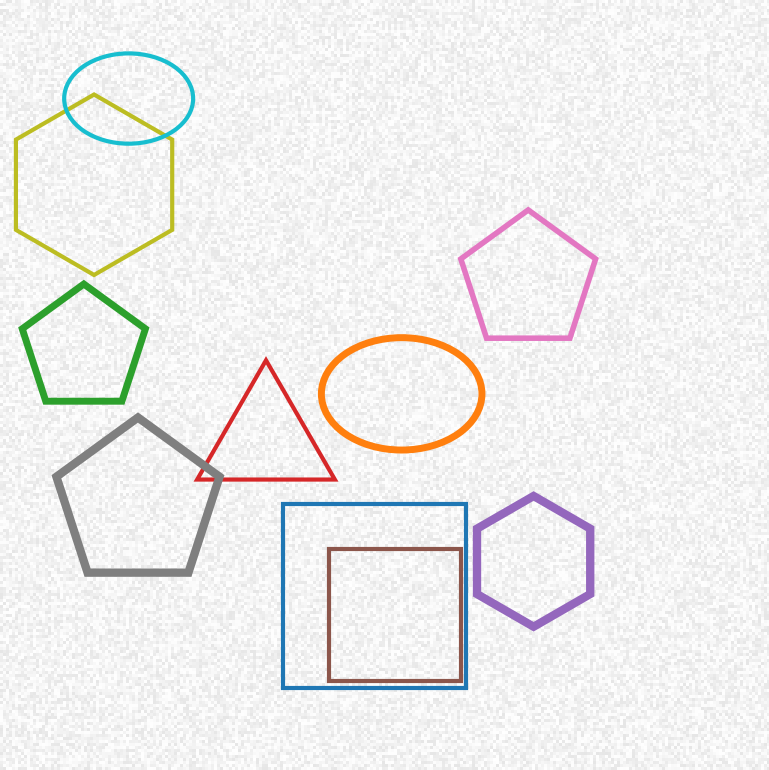[{"shape": "square", "thickness": 1.5, "radius": 0.6, "center": [0.487, 0.226]}, {"shape": "oval", "thickness": 2.5, "radius": 0.52, "center": [0.522, 0.489]}, {"shape": "pentagon", "thickness": 2.5, "radius": 0.42, "center": [0.109, 0.547]}, {"shape": "triangle", "thickness": 1.5, "radius": 0.52, "center": [0.345, 0.429]}, {"shape": "hexagon", "thickness": 3, "radius": 0.42, "center": [0.693, 0.271]}, {"shape": "square", "thickness": 1.5, "radius": 0.43, "center": [0.513, 0.202]}, {"shape": "pentagon", "thickness": 2, "radius": 0.46, "center": [0.686, 0.635]}, {"shape": "pentagon", "thickness": 3, "radius": 0.56, "center": [0.179, 0.346]}, {"shape": "hexagon", "thickness": 1.5, "radius": 0.59, "center": [0.122, 0.76]}, {"shape": "oval", "thickness": 1.5, "radius": 0.42, "center": [0.167, 0.872]}]